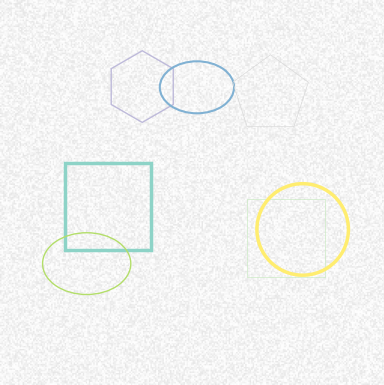[{"shape": "square", "thickness": 2.5, "radius": 0.56, "center": [0.28, 0.464]}, {"shape": "hexagon", "thickness": 1, "radius": 0.47, "center": [0.369, 0.775]}, {"shape": "oval", "thickness": 1.5, "radius": 0.48, "center": [0.511, 0.773]}, {"shape": "oval", "thickness": 1, "radius": 0.57, "center": [0.225, 0.315]}, {"shape": "pentagon", "thickness": 0.5, "radius": 0.52, "center": [0.703, 0.754]}, {"shape": "square", "thickness": 0.5, "radius": 0.51, "center": [0.744, 0.381]}, {"shape": "circle", "thickness": 2.5, "radius": 0.59, "center": [0.786, 0.404]}]